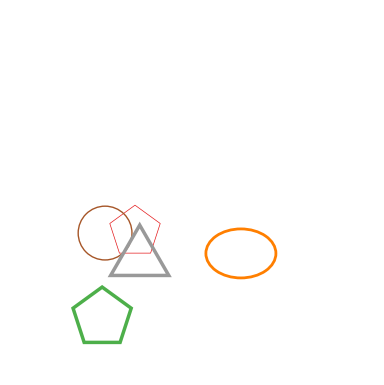[{"shape": "pentagon", "thickness": 0.5, "radius": 0.34, "center": [0.351, 0.398]}, {"shape": "pentagon", "thickness": 2.5, "radius": 0.4, "center": [0.265, 0.175]}, {"shape": "oval", "thickness": 2, "radius": 0.45, "center": [0.626, 0.342]}, {"shape": "circle", "thickness": 1, "radius": 0.35, "center": [0.273, 0.395]}, {"shape": "triangle", "thickness": 2.5, "radius": 0.44, "center": [0.363, 0.328]}]